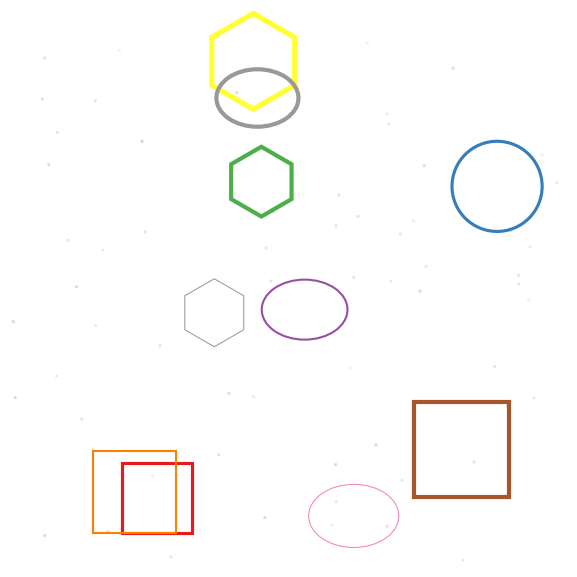[{"shape": "square", "thickness": 1.5, "radius": 0.3, "center": [0.272, 0.137]}, {"shape": "circle", "thickness": 1.5, "radius": 0.39, "center": [0.861, 0.676]}, {"shape": "hexagon", "thickness": 2, "radius": 0.3, "center": [0.453, 0.685]}, {"shape": "oval", "thickness": 1, "radius": 0.37, "center": [0.527, 0.463]}, {"shape": "square", "thickness": 1, "radius": 0.36, "center": [0.233, 0.147]}, {"shape": "hexagon", "thickness": 2.5, "radius": 0.41, "center": [0.439, 0.893]}, {"shape": "square", "thickness": 2, "radius": 0.41, "center": [0.799, 0.22]}, {"shape": "oval", "thickness": 0.5, "radius": 0.39, "center": [0.613, 0.106]}, {"shape": "hexagon", "thickness": 0.5, "radius": 0.29, "center": [0.371, 0.458]}, {"shape": "oval", "thickness": 2, "radius": 0.36, "center": [0.446, 0.829]}]